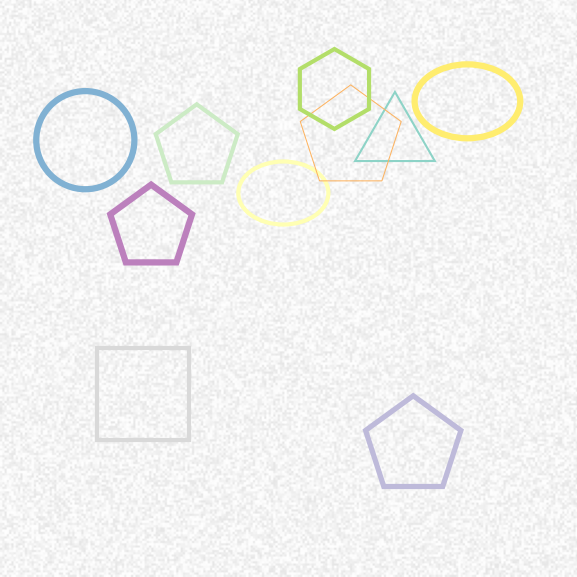[{"shape": "triangle", "thickness": 1, "radius": 0.4, "center": [0.684, 0.76]}, {"shape": "oval", "thickness": 2, "radius": 0.39, "center": [0.491, 0.665]}, {"shape": "pentagon", "thickness": 2.5, "radius": 0.43, "center": [0.716, 0.227]}, {"shape": "circle", "thickness": 3, "radius": 0.42, "center": [0.148, 0.756]}, {"shape": "pentagon", "thickness": 0.5, "radius": 0.46, "center": [0.607, 0.76]}, {"shape": "hexagon", "thickness": 2, "radius": 0.35, "center": [0.579, 0.845]}, {"shape": "square", "thickness": 2, "radius": 0.4, "center": [0.248, 0.317]}, {"shape": "pentagon", "thickness": 3, "radius": 0.37, "center": [0.262, 0.605]}, {"shape": "pentagon", "thickness": 2, "radius": 0.37, "center": [0.341, 0.744]}, {"shape": "oval", "thickness": 3, "radius": 0.46, "center": [0.809, 0.824]}]